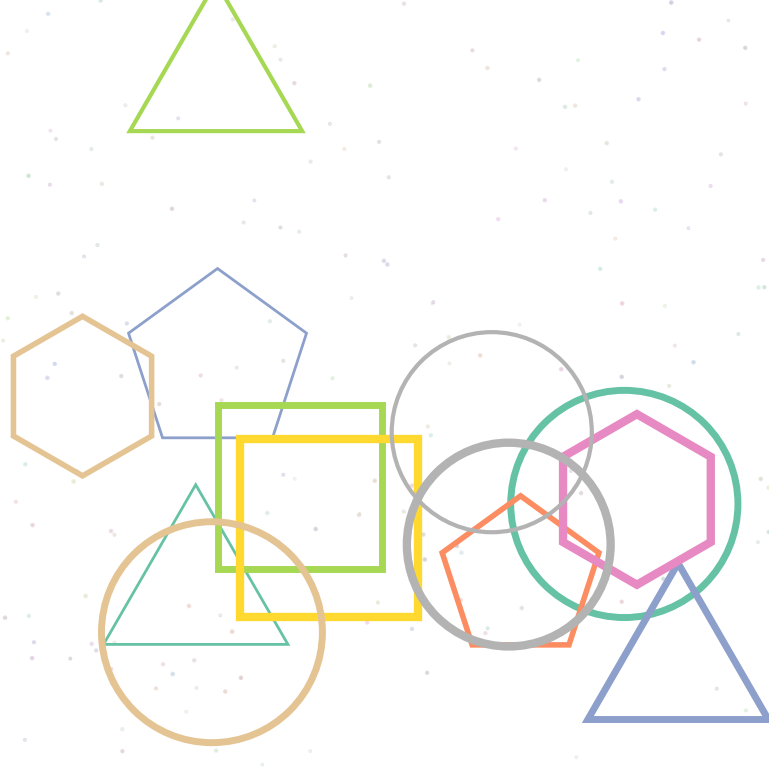[{"shape": "circle", "thickness": 2.5, "radius": 0.74, "center": [0.811, 0.346]}, {"shape": "triangle", "thickness": 1, "radius": 0.69, "center": [0.254, 0.232]}, {"shape": "pentagon", "thickness": 2, "radius": 0.54, "center": [0.676, 0.249]}, {"shape": "triangle", "thickness": 2.5, "radius": 0.68, "center": [0.881, 0.133]}, {"shape": "pentagon", "thickness": 1, "radius": 0.61, "center": [0.283, 0.53]}, {"shape": "hexagon", "thickness": 3, "radius": 0.55, "center": [0.827, 0.351]}, {"shape": "square", "thickness": 2.5, "radius": 0.53, "center": [0.39, 0.367]}, {"shape": "triangle", "thickness": 1.5, "radius": 0.65, "center": [0.281, 0.894]}, {"shape": "square", "thickness": 3, "radius": 0.58, "center": [0.427, 0.314]}, {"shape": "hexagon", "thickness": 2, "radius": 0.52, "center": [0.107, 0.486]}, {"shape": "circle", "thickness": 2.5, "radius": 0.72, "center": [0.275, 0.179]}, {"shape": "circle", "thickness": 3, "radius": 0.66, "center": [0.661, 0.293]}, {"shape": "circle", "thickness": 1.5, "radius": 0.65, "center": [0.639, 0.439]}]